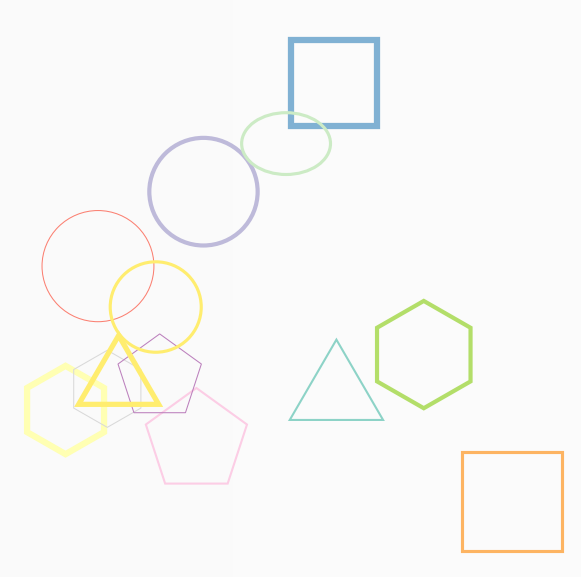[{"shape": "triangle", "thickness": 1, "radius": 0.46, "center": [0.579, 0.318]}, {"shape": "hexagon", "thickness": 3, "radius": 0.38, "center": [0.113, 0.289]}, {"shape": "circle", "thickness": 2, "radius": 0.47, "center": [0.35, 0.667]}, {"shape": "circle", "thickness": 0.5, "radius": 0.48, "center": [0.169, 0.538]}, {"shape": "square", "thickness": 3, "radius": 0.37, "center": [0.574, 0.855]}, {"shape": "square", "thickness": 1.5, "radius": 0.43, "center": [0.881, 0.131]}, {"shape": "hexagon", "thickness": 2, "radius": 0.46, "center": [0.729, 0.385]}, {"shape": "pentagon", "thickness": 1, "radius": 0.46, "center": [0.338, 0.236]}, {"shape": "hexagon", "thickness": 0.5, "radius": 0.33, "center": [0.185, 0.326]}, {"shape": "pentagon", "thickness": 0.5, "radius": 0.38, "center": [0.275, 0.345]}, {"shape": "oval", "thickness": 1.5, "radius": 0.38, "center": [0.492, 0.75]}, {"shape": "circle", "thickness": 1.5, "radius": 0.39, "center": [0.268, 0.468]}, {"shape": "triangle", "thickness": 2.5, "radius": 0.4, "center": [0.204, 0.339]}]